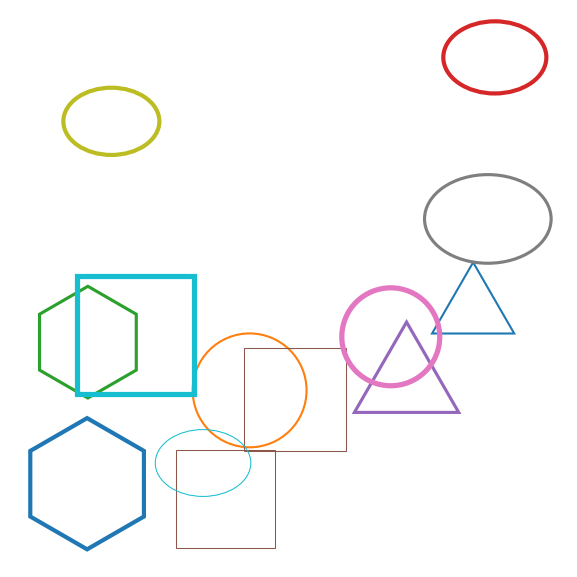[{"shape": "hexagon", "thickness": 2, "radius": 0.57, "center": [0.151, 0.162]}, {"shape": "triangle", "thickness": 1, "radius": 0.41, "center": [0.819, 0.463]}, {"shape": "circle", "thickness": 1, "radius": 0.49, "center": [0.432, 0.323]}, {"shape": "hexagon", "thickness": 1.5, "radius": 0.48, "center": [0.152, 0.407]}, {"shape": "oval", "thickness": 2, "radius": 0.45, "center": [0.857, 0.9]}, {"shape": "triangle", "thickness": 1.5, "radius": 0.52, "center": [0.704, 0.337]}, {"shape": "square", "thickness": 0.5, "radius": 0.43, "center": [0.391, 0.135]}, {"shape": "square", "thickness": 0.5, "radius": 0.44, "center": [0.511, 0.307]}, {"shape": "circle", "thickness": 2.5, "radius": 0.42, "center": [0.677, 0.416]}, {"shape": "oval", "thickness": 1.5, "radius": 0.55, "center": [0.845, 0.62]}, {"shape": "oval", "thickness": 2, "radius": 0.42, "center": [0.193, 0.789]}, {"shape": "square", "thickness": 2.5, "radius": 0.51, "center": [0.235, 0.419]}, {"shape": "oval", "thickness": 0.5, "radius": 0.41, "center": [0.352, 0.197]}]